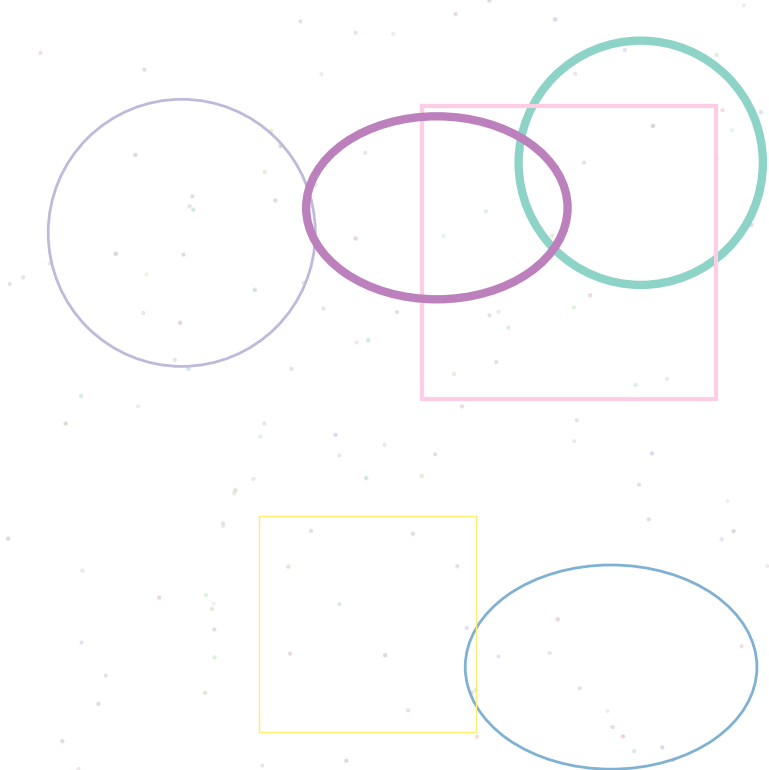[{"shape": "circle", "thickness": 3, "radius": 0.79, "center": [0.832, 0.789]}, {"shape": "circle", "thickness": 1, "radius": 0.87, "center": [0.236, 0.698]}, {"shape": "oval", "thickness": 1, "radius": 0.95, "center": [0.794, 0.134]}, {"shape": "square", "thickness": 1.5, "radius": 0.95, "center": [0.739, 0.672]}, {"shape": "oval", "thickness": 3, "radius": 0.85, "center": [0.567, 0.73]}, {"shape": "square", "thickness": 0.5, "radius": 0.7, "center": [0.477, 0.19]}]